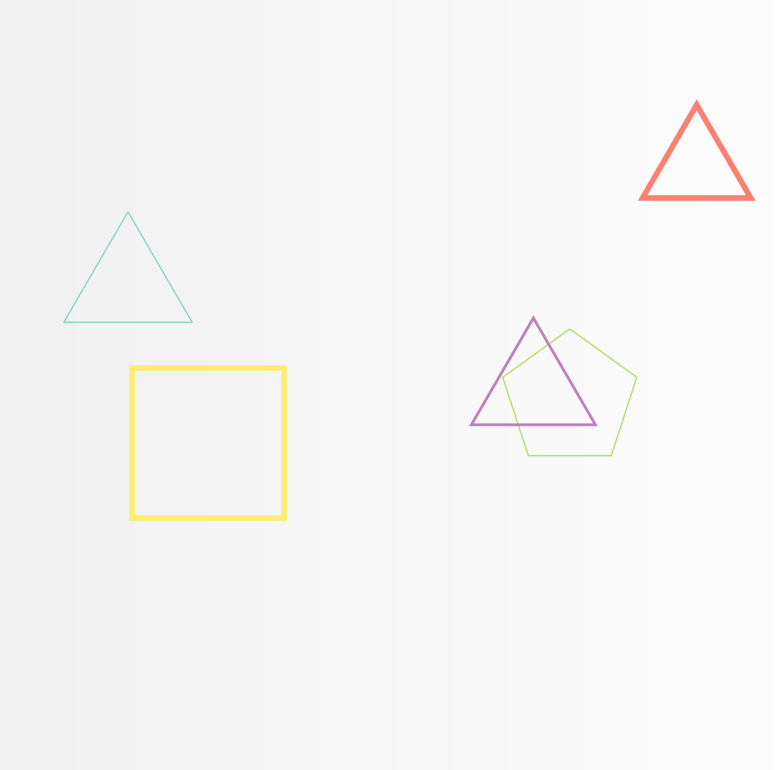[{"shape": "triangle", "thickness": 0.5, "radius": 0.48, "center": [0.165, 0.629]}, {"shape": "triangle", "thickness": 2, "radius": 0.4, "center": [0.899, 0.783]}, {"shape": "pentagon", "thickness": 0.5, "radius": 0.45, "center": [0.735, 0.482]}, {"shape": "triangle", "thickness": 1, "radius": 0.46, "center": [0.688, 0.495]}, {"shape": "square", "thickness": 2, "radius": 0.49, "center": [0.268, 0.425]}]